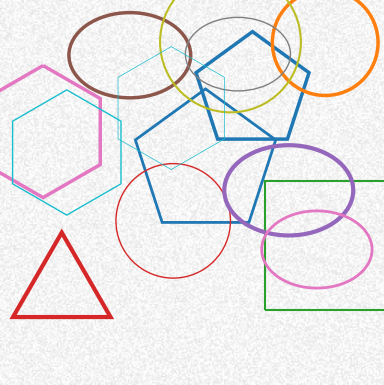[{"shape": "pentagon", "thickness": 2, "radius": 0.96, "center": [0.534, 0.577]}, {"shape": "pentagon", "thickness": 2.5, "radius": 0.77, "center": [0.656, 0.764]}, {"shape": "circle", "thickness": 2.5, "radius": 0.69, "center": [0.845, 0.889]}, {"shape": "square", "thickness": 1.5, "radius": 0.84, "center": [0.856, 0.361]}, {"shape": "triangle", "thickness": 3, "radius": 0.73, "center": [0.16, 0.25]}, {"shape": "circle", "thickness": 1, "radius": 0.74, "center": [0.45, 0.426]}, {"shape": "oval", "thickness": 3, "radius": 0.84, "center": [0.75, 0.506]}, {"shape": "oval", "thickness": 2.5, "radius": 0.79, "center": [0.337, 0.857]}, {"shape": "oval", "thickness": 2, "radius": 0.72, "center": [0.823, 0.352]}, {"shape": "hexagon", "thickness": 2.5, "radius": 0.86, "center": [0.112, 0.658]}, {"shape": "oval", "thickness": 1, "radius": 0.68, "center": [0.618, 0.859]}, {"shape": "circle", "thickness": 1.5, "radius": 0.91, "center": [0.599, 0.891]}, {"shape": "hexagon", "thickness": 0.5, "radius": 0.8, "center": [0.445, 0.719]}, {"shape": "hexagon", "thickness": 1, "radius": 0.81, "center": [0.173, 0.604]}]